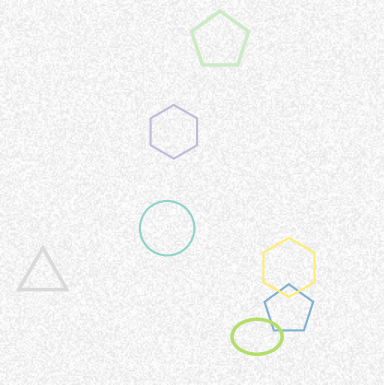[{"shape": "circle", "thickness": 1.5, "radius": 0.35, "center": [0.434, 0.407]}, {"shape": "hexagon", "thickness": 1.5, "radius": 0.35, "center": [0.452, 0.658]}, {"shape": "pentagon", "thickness": 1.5, "radius": 0.33, "center": [0.75, 0.195]}, {"shape": "oval", "thickness": 2.5, "radius": 0.32, "center": [0.668, 0.125]}, {"shape": "triangle", "thickness": 2.5, "radius": 0.36, "center": [0.111, 0.284]}, {"shape": "pentagon", "thickness": 2.5, "radius": 0.39, "center": [0.572, 0.894]}, {"shape": "hexagon", "thickness": 1.5, "radius": 0.38, "center": [0.751, 0.305]}]